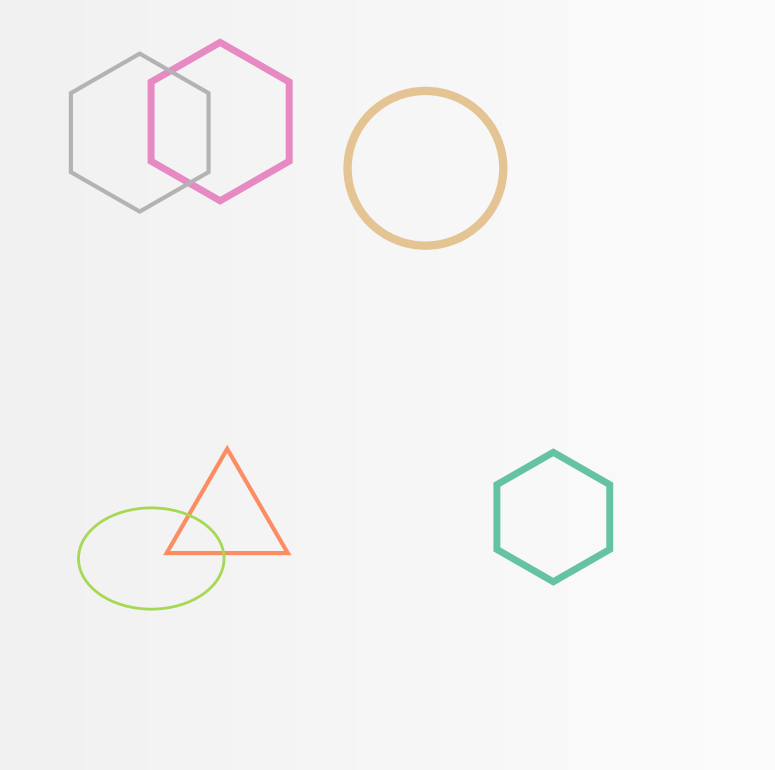[{"shape": "hexagon", "thickness": 2.5, "radius": 0.42, "center": [0.714, 0.329]}, {"shape": "triangle", "thickness": 1.5, "radius": 0.45, "center": [0.293, 0.327]}, {"shape": "hexagon", "thickness": 2.5, "radius": 0.51, "center": [0.284, 0.842]}, {"shape": "oval", "thickness": 1, "radius": 0.47, "center": [0.195, 0.275]}, {"shape": "circle", "thickness": 3, "radius": 0.5, "center": [0.549, 0.781]}, {"shape": "hexagon", "thickness": 1.5, "radius": 0.51, "center": [0.18, 0.828]}]